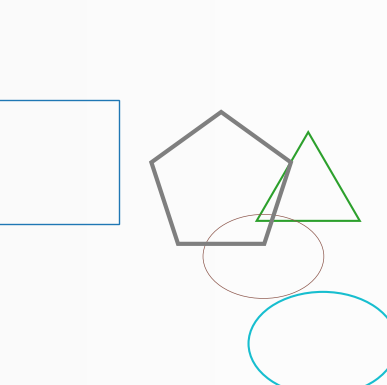[{"shape": "square", "thickness": 1, "radius": 0.8, "center": [0.146, 0.579]}, {"shape": "triangle", "thickness": 1.5, "radius": 0.77, "center": [0.795, 0.503]}, {"shape": "oval", "thickness": 0.5, "radius": 0.78, "center": [0.68, 0.334]}, {"shape": "pentagon", "thickness": 3, "radius": 0.95, "center": [0.571, 0.52]}, {"shape": "oval", "thickness": 1.5, "radius": 0.96, "center": [0.833, 0.108]}]